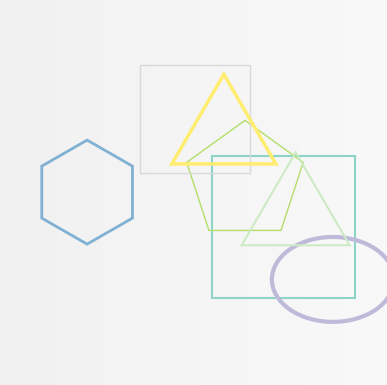[{"shape": "square", "thickness": 1.5, "radius": 0.92, "center": [0.731, 0.409]}, {"shape": "oval", "thickness": 3, "radius": 0.79, "center": [0.859, 0.274]}, {"shape": "hexagon", "thickness": 2, "radius": 0.68, "center": [0.225, 0.501]}, {"shape": "pentagon", "thickness": 1, "radius": 0.79, "center": [0.632, 0.529]}, {"shape": "square", "thickness": 1, "radius": 0.71, "center": [0.504, 0.691]}, {"shape": "triangle", "thickness": 1.5, "radius": 0.8, "center": [0.763, 0.443]}, {"shape": "triangle", "thickness": 2.5, "radius": 0.78, "center": [0.578, 0.652]}]